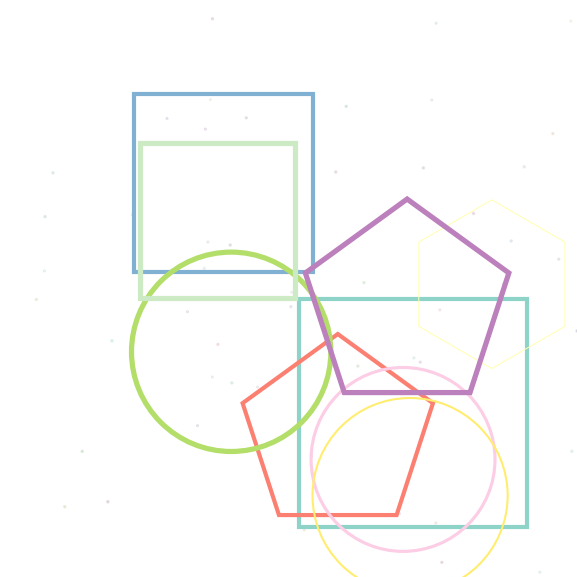[{"shape": "square", "thickness": 2, "radius": 0.99, "center": [0.715, 0.285]}, {"shape": "hexagon", "thickness": 0.5, "radius": 0.73, "center": [0.852, 0.507]}, {"shape": "pentagon", "thickness": 2, "radius": 0.87, "center": [0.585, 0.247]}, {"shape": "square", "thickness": 2, "radius": 0.77, "center": [0.387, 0.682]}, {"shape": "circle", "thickness": 2.5, "radius": 0.86, "center": [0.4, 0.39]}, {"shape": "circle", "thickness": 1.5, "radius": 0.8, "center": [0.698, 0.204]}, {"shape": "pentagon", "thickness": 2.5, "radius": 0.93, "center": [0.705, 0.469]}, {"shape": "square", "thickness": 2.5, "radius": 0.67, "center": [0.376, 0.617]}, {"shape": "circle", "thickness": 1, "radius": 0.84, "center": [0.71, 0.141]}]